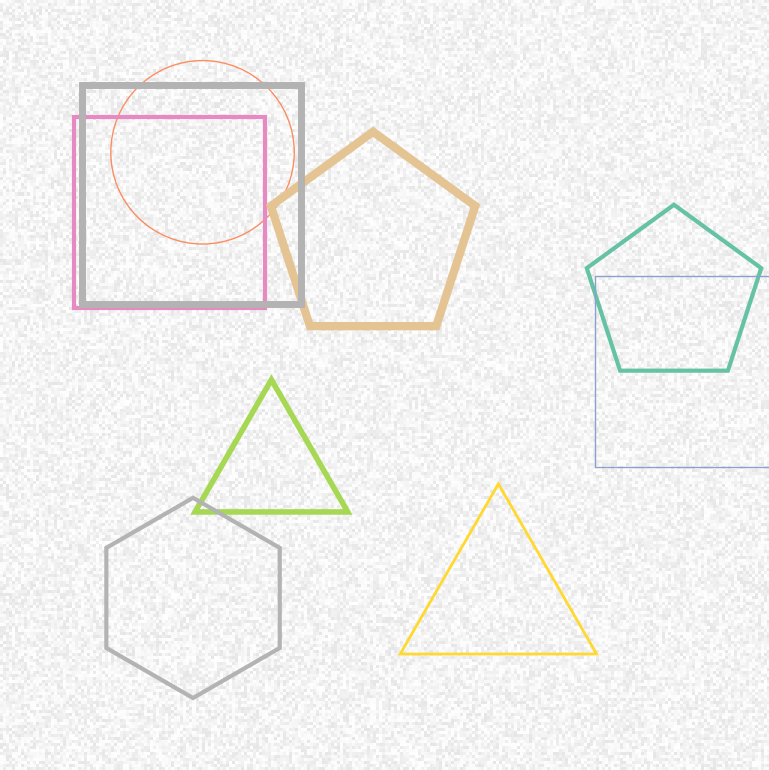[{"shape": "pentagon", "thickness": 1.5, "radius": 0.6, "center": [0.875, 0.615]}, {"shape": "circle", "thickness": 0.5, "radius": 0.6, "center": [0.263, 0.802]}, {"shape": "square", "thickness": 0.5, "radius": 0.62, "center": [0.896, 0.517]}, {"shape": "square", "thickness": 1.5, "radius": 0.62, "center": [0.22, 0.724]}, {"shape": "triangle", "thickness": 2, "radius": 0.57, "center": [0.352, 0.392]}, {"shape": "triangle", "thickness": 1, "radius": 0.74, "center": [0.647, 0.224]}, {"shape": "pentagon", "thickness": 3, "radius": 0.7, "center": [0.485, 0.689]}, {"shape": "square", "thickness": 2.5, "radius": 0.71, "center": [0.249, 0.747]}, {"shape": "hexagon", "thickness": 1.5, "radius": 0.65, "center": [0.251, 0.223]}]